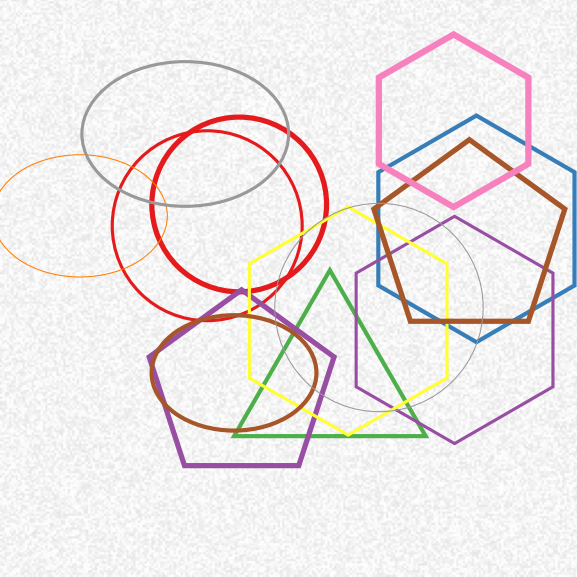[{"shape": "circle", "thickness": 1.5, "radius": 0.82, "center": [0.359, 0.608]}, {"shape": "circle", "thickness": 2.5, "radius": 0.76, "center": [0.414, 0.645]}, {"shape": "hexagon", "thickness": 2, "radius": 0.98, "center": [0.825, 0.603]}, {"shape": "triangle", "thickness": 2, "radius": 0.96, "center": [0.571, 0.34]}, {"shape": "pentagon", "thickness": 2.5, "radius": 0.84, "center": [0.418, 0.329]}, {"shape": "hexagon", "thickness": 1.5, "radius": 0.98, "center": [0.787, 0.428]}, {"shape": "oval", "thickness": 0.5, "radius": 0.76, "center": [0.138, 0.625]}, {"shape": "hexagon", "thickness": 1.5, "radius": 0.99, "center": [0.603, 0.443]}, {"shape": "pentagon", "thickness": 2.5, "radius": 0.87, "center": [0.813, 0.583]}, {"shape": "oval", "thickness": 2, "radius": 0.71, "center": [0.405, 0.353]}, {"shape": "hexagon", "thickness": 3, "radius": 0.75, "center": [0.785, 0.79]}, {"shape": "circle", "thickness": 0.5, "radius": 0.9, "center": [0.656, 0.467]}, {"shape": "oval", "thickness": 1.5, "radius": 0.89, "center": [0.321, 0.767]}]